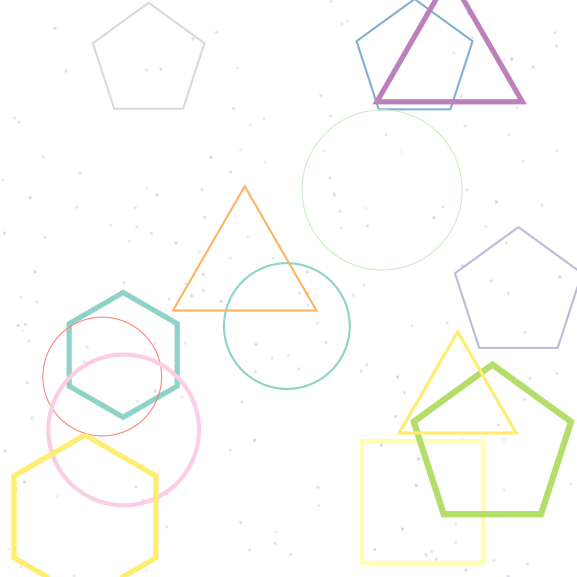[{"shape": "circle", "thickness": 1, "radius": 0.54, "center": [0.497, 0.435]}, {"shape": "hexagon", "thickness": 2.5, "radius": 0.54, "center": [0.213, 0.385]}, {"shape": "square", "thickness": 2, "radius": 0.53, "center": [0.731, 0.129]}, {"shape": "pentagon", "thickness": 1, "radius": 0.58, "center": [0.898, 0.49]}, {"shape": "circle", "thickness": 0.5, "radius": 0.51, "center": [0.177, 0.347]}, {"shape": "pentagon", "thickness": 1, "radius": 0.53, "center": [0.718, 0.895]}, {"shape": "triangle", "thickness": 1, "radius": 0.72, "center": [0.424, 0.533]}, {"shape": "pentagon", "thickness": 3, "radius": 0.72, "center": [0.853, 0.225]}, {"shape": "circle", "thickness": 2, "radius": 0.65, "center": [0.214, 0.255]}, {"shape": "pentagon", "thickness": 1, "radius": 0.51, "center": [0.257, 0.893]}, {"shape": "triangle", "thickness": 2.5, "radius": 0.73, "center": [0.779, 0.896]}, {"shape": "circle", "thickness": 0.5, "radius": 0.69, "center": [0.662, 0.67]}, {"shape": "triangle", "thickness": 1.5, "radius": 0.58, "center": [0.793, 0.308]}, {"shape": "hexagon", "thickness": 2.5, "radius": 0.71, "center": [0.147, 0.104]}]